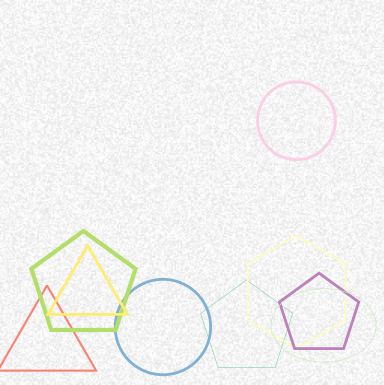[{"shape": "pentagon", "thickness": 0.5, "radius": 0.63, "center": [0.641, 0.147]}, {"shape": "hexagon", "thickness": 1, "radius": 0.73, "center": [0.771, 0.241]}, {"shape": "triangle", "thickness": 1.5, "radius": 0.74, "center": [0.122, 0.111]}, {"shape": "circle", "thickness": 2, "radius": 0.62, "center": [0.423, 0.151]}, {"shape": "pentagon", "thickness": 3, "radius": 0.71, "center": [0.217, 0.258]}, {"shape": "circle", "thickness": 2, "radius": 0.5, "center": [0.77, 0.686]}, {"shape": "pentagon", "thickness": 2, "radius": 0.54, "center": [0.829, 0.182]}, {"shape": "oval", "thickness": 0.5, "radius": 0.68, "center": [0.841, 0.155]}, {"shape": "triangle", "thickness": 2, "radius": 0.6, "center": [0.228, 0.243]}]